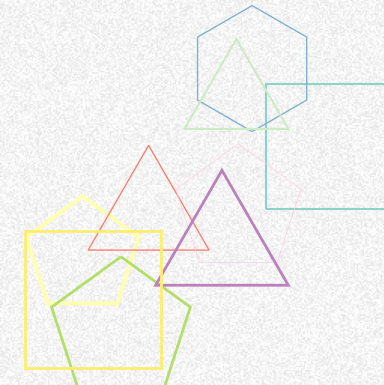[{"shape": "square", "thickness": 1.5, "radius": 0.81, "center": [0.854, 0.619]}, {"shape": "pentagon", "thickness": 3, "radius": 0.77, "center": [0.214, 0.336]}, {"shape": "triangle", "thickness": 1, "radius": 0.91, "center": [0.386, 0.441]}, {"shape": "hexagon", "thickness": 1, "radius": 0.82, "center": [0.655, 0.822]}, {"shape": "pentagon", "thickness": 2, "radius": 0.95, "center": [0.314, 0.144]}, {"shape": "pentagon", "thickness": 0.5, "radius": 0.85, "center": [0.619, 0.456]}, {"shape": "triangle", "thickness": 2, "radius": 0.99, "center": [0.576, 0.359]}, {"shape": "triangle", "thickness": 1.5, "radius": 0.78, "center": [0.614, 0.743]}, {"shape": "square", "thickness": 2, "radius": 0.89, "center": [0.242, 0.222]}]